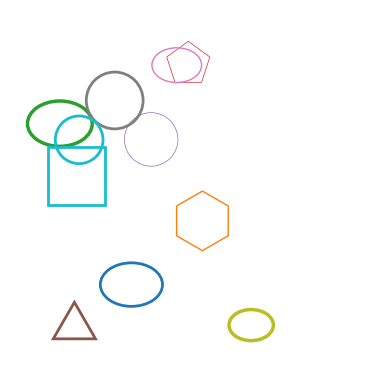[{"shape": "oval", "thickness": 2, "radius": 0.4, "center": [0.341, 0.261]}, {"shape": "hexagon", "thickness": 1, "radius": 0.39, "center": [0.526, 0.426]}, {"shape": "oval", "thickness": 2.5, "radius": 0.42, "center": [0.155, 0.679]}, {"shape": "pentagon", "thickness": 0.5, "radius": 0.29, "center": [0.489, 0.834]}, {"shape": "circle", "thickness": 0.5, "radius": 0.35, "center": [0.393, 0.638]}, {"shape": "triangle", "thickness": 2, "radius": 0.32, "center": [0.193, 0.152]}, {"shape": "oval", "thickness": 1, "radius": 0.32, "center": [0.459, 0.831]}, {"shape": "circle", "thickness": 2, "radius": 0.37, "center": [0.298, 0.739]}, {"shape": "oval", "thickness": 2.5, "radius": 0.29, "center": [0.652, 0.156]}, {"shape": "circle", "thickness": 2, "radius": 0.31, "center": [0.206, 0.637]}, {"shape": "square", "thickness": 2, "radius": 0.38, "center": [0.199, 0.543]}]